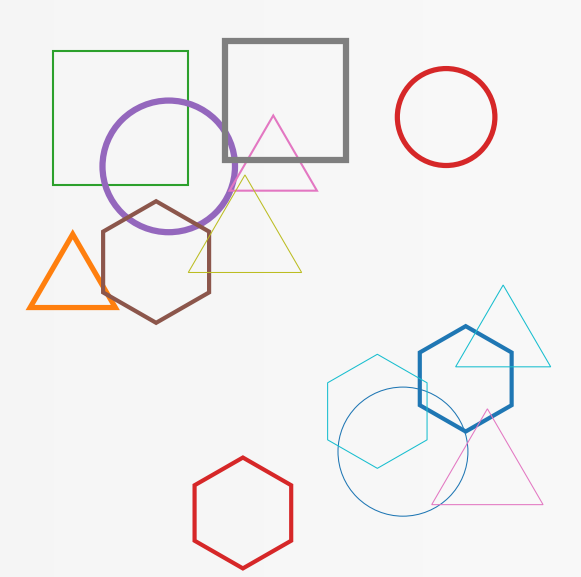[{"shape": "hexagon", "thickness": 2, "radius": 0.46, "center": [0.801, 0.343]}, {"shape": "circle", "thickness": 0.5, "radius": 0.56, "center": [0.693, 0.217]}, {"shape": "triangle", "thickness": 2.5, "radius": 0.42, "center": [0.125, 0.509]}, {"shape": "square", "thickness": 1, "radius": 0.58, "center": [0.207, 0.795]}, {"shape": "circle", "thickness": 2.5, "radius": 0.42, "center": [0.768, 0.796]}, {"shape": "hexagon", "thickness": 2, "radius": 0.48, "center": [0.418, 0.111]}, {"shape": "circle", "thickness": 3, "radius": 0.57, "center": [0.29, 0.711]}, {"shape": "hexagon", "thickness": 2, "radius": 0.53, "center": [0.269, 0.545]}, {"shape": "triangle", "thickness": 0.5, "radius": 0.55, "center": [0.839, 0.181]}, {"shape": "triangle", "thickness": 1, "radius": 0.43, "center": [0.47, 0.712]}, {"shape": "square", "thickness": 3, "radius": 0.52, "center": [0.491, 0.825]}, {"shape": "triangle", "thickness": 0.5, "radius": 0.56, "center": [0.421, 0.584]}, {"shape": "triangle", "thickness": 0.5, "radius": 0.47, "center": [0.866, 0.411]}, {"shape": "hexagon", "thickness": 0.5, "radius": 0.49, "center": [0.649, 0.287]}]